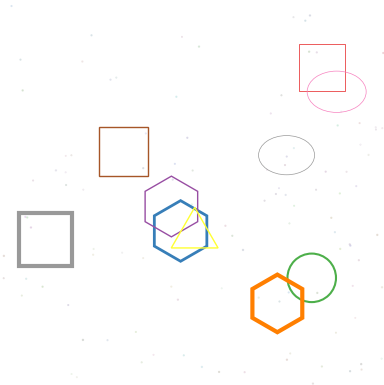[{"shape": "square", "thickness": 0.5, "radius": 0.3, "center": [0.836, 0.825]}, {"shape": "hexagon", "thickness": 2, "radius": 0.39, "center": [0.469, 0.4]}, {"shape": "circle", "thickness": 1.5, "radius": 0.32, "center": [0.81, 0.278]}, {"shape": "hexagon", "thickness": 1, "radius": 0.39, "center": [0.445, 0.464]}, {"shape": "hexagon", "thickness": 3, "radius": 0.37, "center": [0.72, 0.212]}, {"shape": "triangle", "thickness": 1, "radius": 0.35, "center": [0.506, 0.391]}, {"shape": "square", "thickness": 1, "radius": 0.32, "center": [0.321, 0.607]}, {"shape": "oval", "thickness": 0.5, "radius": 0.38, "center": [0.874, 0.762]}, {"shape": "square", "thickness": 3, "radius": 0.34, "center": [0.118, 0.378]}, {"shape": "oval", "thickness": 0.5, "radius": 0.36, "center": [0.744, 0.597]}]